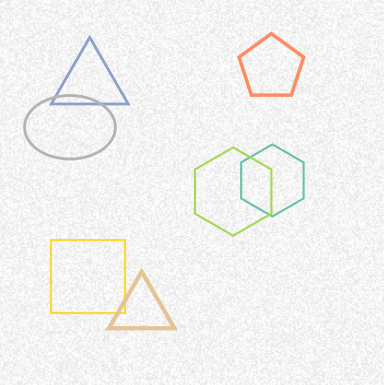[{"shape": "hexagon", "thickness": 1.5, "radius": 0.47, "center": [0.708, 0.531]}, {"shape": "pentagon", "thickness": 2.5, "radius": 0.44, "center": [0.705, 0.824]}, {"shape": "triangle", "thickness": 2, "radius": 0.58, "center": [0.233, 0.788]}, {"shape": "hexagon", "thickness": 1.5, "radius": 0.57, "center": [0.606, 0.503]}, {"shape": "square", "thickness": 1.5, "radius": 0.48, "center": [0.229, 0.281]}, {"shape": "triangle", "thickness": 3, "radius": 0.49, "center": [0.368, 0.196]}, {"shape": "oval", "thickness": 2, "radius": 0.59, "center": [0.182, 0.669]}]